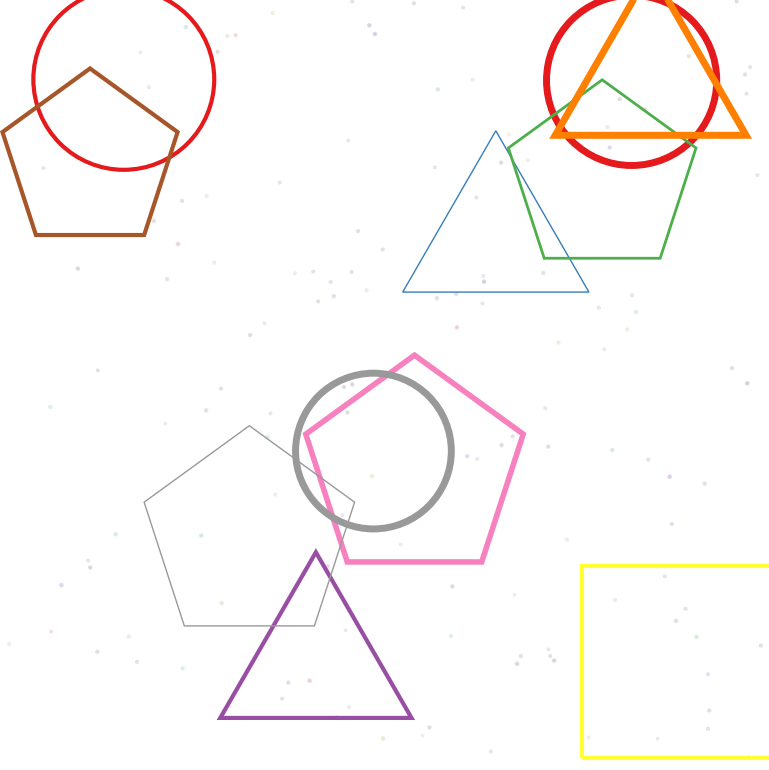[{"shape": "circle", "thickness": 2.5, "radius": 0.55, "center": [0.82, 0.896]}, {"shape": "circle", "thickness": 1.5, "radius": 0.59, "center": [0.161, 0.897]}, {"shape": "triangle", "thickness": 0.5, "radius": 0.7, "center": [0.644, 0.69]}, {"shape": "pentagon", "thickness": 1, "radius": 0.64, "center": [0.782, 0.768]}, {"shape": "triangle", "thickness": 1.5, "radius": 0.72, "center": [0.41, 0.139]}, {"shape": "triangle", "thickness": 2.5, "radius": 0.72, "center": [0.845, 0.896]}, {"shape": "square", "thickness": 1.5, "radius": 0.63, "center": [0.881, 0.14]}, {"shape": "pentagon", "thickness": 1.5, "radius": 0.6, "center": [0.117, 0.792]}, {"shape": "pentagon", "thickness": 2, "radius": 0.74, "center": [0.538, 0.39]}, {"shape": "circle", "thickness": 2.5, "radius": 0.51, "center": [0.485, 0.414]}, {"shape": "pentagon", "thickness": 0.5, "radius": 0.72, "center": [0.324, 0.303]}]